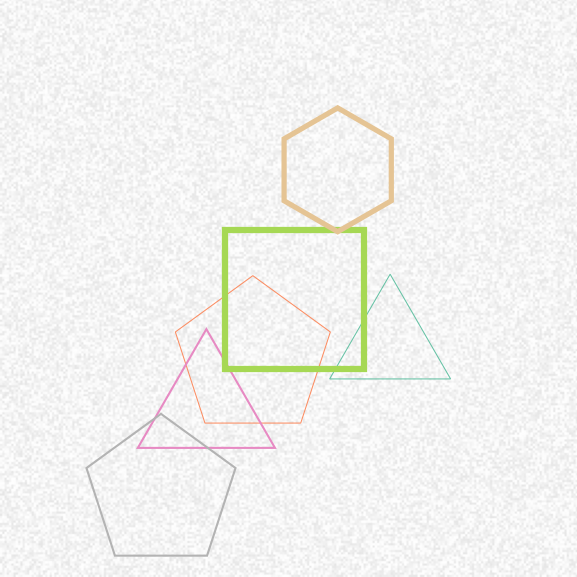[{"shape": "triangle", "thickness": 0.5, "radius": 0.6, "center": [0.676, 0.403]}, {"shape": "pentagon", "thickness": 0.5, "radius": 0.71, "center": [0.438, 0.381]}, {"shape": "triangle", "thickness": 1, "radius": 0.69, "center": [0.357, 0.292]}, {"shape": "square", "thickness": 3, "radius": 0.6, "center": [0.51, 0.481]}, {"shape": "hexagon", "thickness": 2.5, "radius": 0.54, "center": [0.585, 0.705]}, {"shape": "pentagon", "thickness": 1, "radius": 0.68, "center": [0.279, 0.147]}]